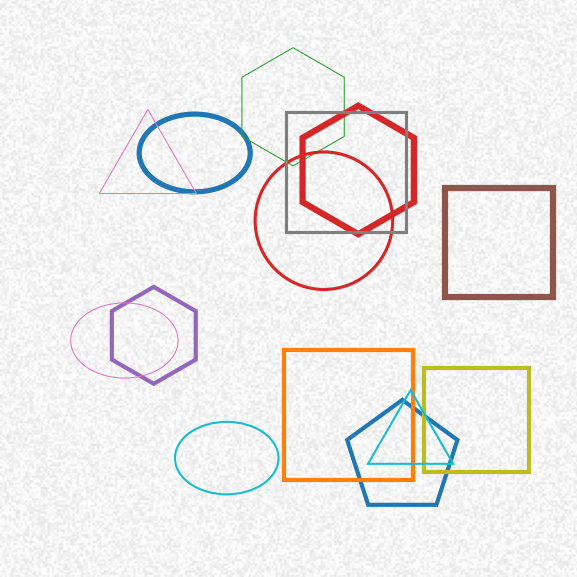[{"shape": "pentagon", "thickness": 2, "radius": 0.5, "center": [0.697, 0.206]}, {"shape": "oval", "thickness": 2.5, "radius": 0.48, "center": [0.337, 0.734]}, {"shape": "square", "thickness": 2, "radius": 0.56, "center": [0.603, 0.281]}, {"shape": "hexagon", "thickness": 0.5, "radius": 0.51, "center": [0.507, 0.814]}, {"shape": "hexagon", "thickness": 3, "radius": 0.56, "center": [0.62, 0.705]}, {"shape": "circle", "thickness": 1.5, "radius": 0.6, "center": [0.561, 0.617]}, {"shape": "hexagon", "thickness": 2, "radius": 0.42, "center": [0.266, 0.418]}, {"shape": "square", "thickness": 3, "radius": 0.47, "center": [0.864, 0.579]}, {"shape": "triangle", "thickness": 0.5, "radius": 0.49, "center": [0.256, 0.713]}, {"shape": "oval", "thickness": 0.5, "radius": 0.46, "center": [0.215, 0.41]}, {"shape": "square", "thickness": 1.5, "radius": 0.52, "center": [0.599, 0.702]}, {"shape": "square", "thickness": 2, "radius": 0.45, "center": [0.825, 0.272]}, {"shape": "oval", "thickness": 1, "radius": 0.45, "center": [0.393, 0.206]}, {"shape": "triangle", "thickness": 1, "radius": 0.43, "center": [0.711, 0.239]}]